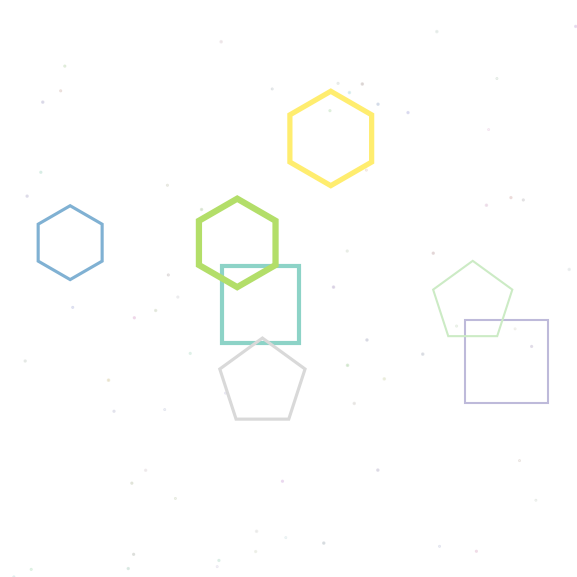[{"shape": "square", "thickness": 2, "radius": 0.33, "center": [0.451, 0.472]}, {"shape": "square", "thickness": 1, "radius": 0.36, "center": [0.877, 0.373]}, {"shape": "hexagon", "thickness": 1.5, "radius": 0.32, "center": [0.121, 0.579]}, {"shape": "hexagon", "thickness": 3, "radius": 0.38, "center": [0.411, 0.579]}, {"shape": "pentagon", "thickness": 1.5, "radius": 0.39, "center": [0.454, 0.336]}, {"shape": "pentagon", "thickness": 1, "radius": 0.36, "center": [0.819, 0.475]}, {"shape": "hexagon", "thickness": 2.5, "radius": 0.41, "center": [0.573, 0.759]}]